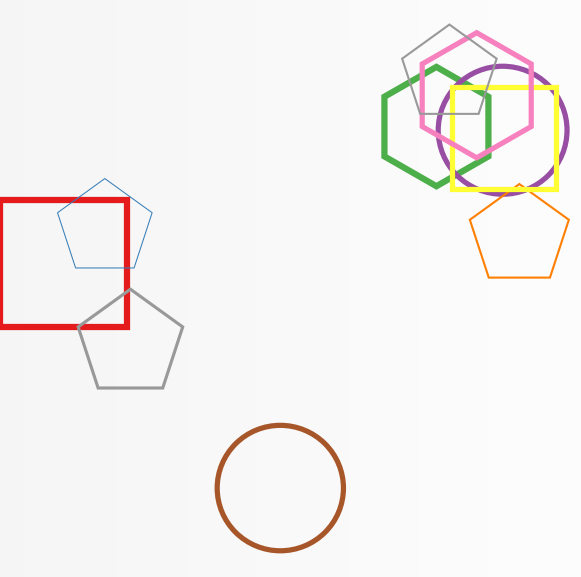[{"shape": "square", "thickness": 3, "radius": 0.55, "center": [0.109, 0.542]}, {"shape": "pentagon", "thickness": 0.5, "radius": 0.43, "center": [0.18, 0.604]}, {"shape": "hexagon", "thickness": 3, "radius": 0.52, "center": [0.751, 0.78]}, {"shape": "circle", "thickness": 2.5, "radius": 0.55, "center": [0.865, 0.774]}, {"shape": "pentagon", "thickness": 1, "radius": 0.45, "center": [0.894, 0.591]}, {"shape": "square", "thickness": 2.5, "radius": 0.44, "center": [0.867, 0.76]}, {"shape": "circle", "thickness": 2.5, "radius": 0.54, "center": [0.482, 0.154]}, {"shape": "hexagon", "thickness": 2.5, "radius": 0.54, "center": [0.82, 0.834]}, {"shape": "pentagon", "thickness": 1, "radius": 0.43, "center": [0.773, 0.871]}, {"shape": "pentagon", "thickness": 1.5, "radius": 0.47, "center": [0.224, 0.404]}]